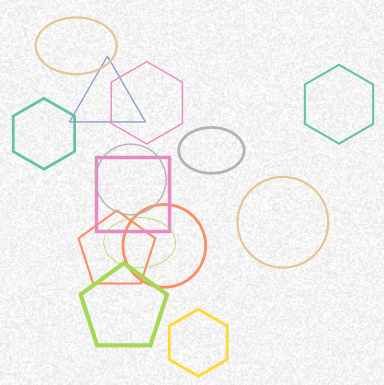[{"shape": "hexagon", "thickness": 2, "radius": 0.46, "center": [0.114, 0.653]}, {"shape": "hexagon", "thickness": 1.5, "radius": 0.51, "center": [0.881, 0.729]}, {"shape": "pentagon", "thickness": 1.5, "radius": 0.52, "center": [0.304, 0.348]}, {"shape": "circle", "thickness": 2, "radius": 0.54, "center": [0.427, 0.361]}, {"shape": "triangle", "thickness": 1, "radius": 0.57, "center": [0.279, 0.74]}, {"shape": "square", "thickness": 2.5, "radius": 0.48, "center": [0.344, 0.496]}, {"shape": "hexagon", "thickness": 1, "radius": 0.53, "center": [0.381, 0.733]}, {"shape": "oval", "thickness": 0.5, "radius": 0.47, "center": [0.363, 0.37]}, {"shape": "pentagon", "thickness": 3, "radius": 0.59, "center": [0.322, 0.199]}, {"shape": "hexagon", "thickness": 2, "radius": 0.43, "center": [0.515, 0.11]}, {"shape": "oval", "thickness": 1.5, "radius": 0.53, "center": [0.198, 0.881]}, {"shape": "circle", "thickness": 1.5, "radius": 0.59, "center": [0.735, 0.423]}, {"shape": "circle", "thickness": 1, "radius": 0.46, "center": [0.34, 0.534]}, {"shape": "oval", "thickness": 2, "radius": 0.42, "center": [0.549, 0.609]}]